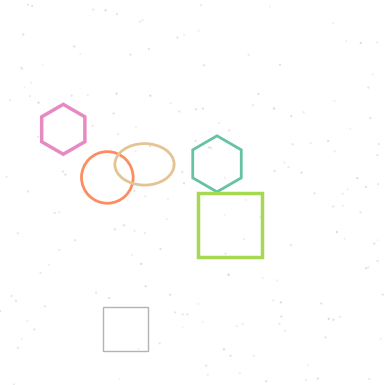[{"shape": "hexagon", "thickness": 2, "radius": 0.36, "center": [0.564, 0.574]}, {"shape": "circle", "thickness": 2, "radius": 0.34, "center": [0.279, 0.539]}, {"shape": "hexagon", "thickness": 2.5, "radius": 0.32, "center": [0.164, 0.664]}, {"shape": "square", "thickness": 2.5, "radius": 0.41, "center": [0.597, 0.416]}, {"shape": "oval", "thickness": 2, "radius": 0.38, "center": [0.375, 0.573]}, {"shape": "square", "thickness": 1, "radius": 0.29, "center": [0.325, 0.145]}]